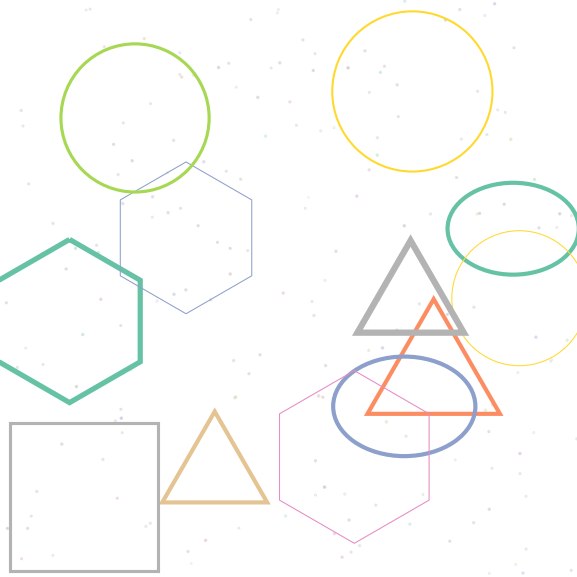[{"shape": "oval", "thickness": 2, "radius": 0.57, "center": [0.889, 0.603]}, {"shape": "hexagon", "thickness": 2.5, "radius": 0.71, "center": [0.12, 0.443]}, {"shape": "triangle", "thickness": 2, "radius": 0.66, "center": [0.751, 0.349]}, {"shape": "hexagon", "thickness": 0.5, "radius": 0.66, "center": [0.322, 0.587]}, {"shape": "oval", "thickness": 2, "radius": 0.62, "center": [0.7, 0.296]}, {"shape": "hexagon", "thickness": 0.5, "radius": 0.75, "center": [0.614, 0.208]}, {"shape": "circle", "thickness": 1.5, "radius": 0.64, "center": [0.234, 0.795]}, {"shape": "circle", "thickness": 1, "radius": 0.69, "center": [0.714, 0.841]}, {"shape": "circle", "thickness": 0.5, "radius": 0.58, "center": [0.899, 0.483]}, {"shape": "triangle", "thickness": 2, "radius": 0.52, "center": [0.372, 0.182]}, {"shape": "square", "thickness": 1.5, "radius": 0.64, "center": [0.145, 0.138]}, {"shape": "triangle", "thickness": 3, "radius": 0.53, "center": [0.711, 0.476]}]